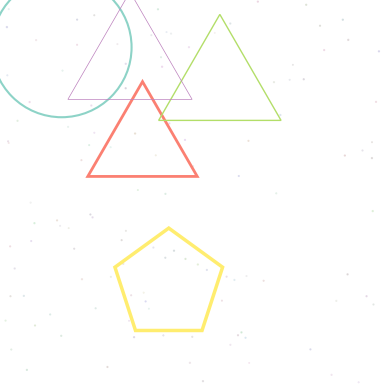[{"shape": "circle", "thickness": 1.5, "radius": 0.91, "center": [0.16, 0.877]}, {"shape": "triangle", "thickness": 2, "radius": 0.82, "center": [0.37, 0.624]}, {"shape": "triangle", "thickness": 1, "radius": 0.92, "center": [0.571, 0.779]}, {"shape": "triangle", "thickness": 0.5, "radius": 0.93, "center": [0.338, 0.835]}, {"shape": "pentagon", "thickness": 2.5, "radius": 0.73, "center": [0.438, 0.261]}]